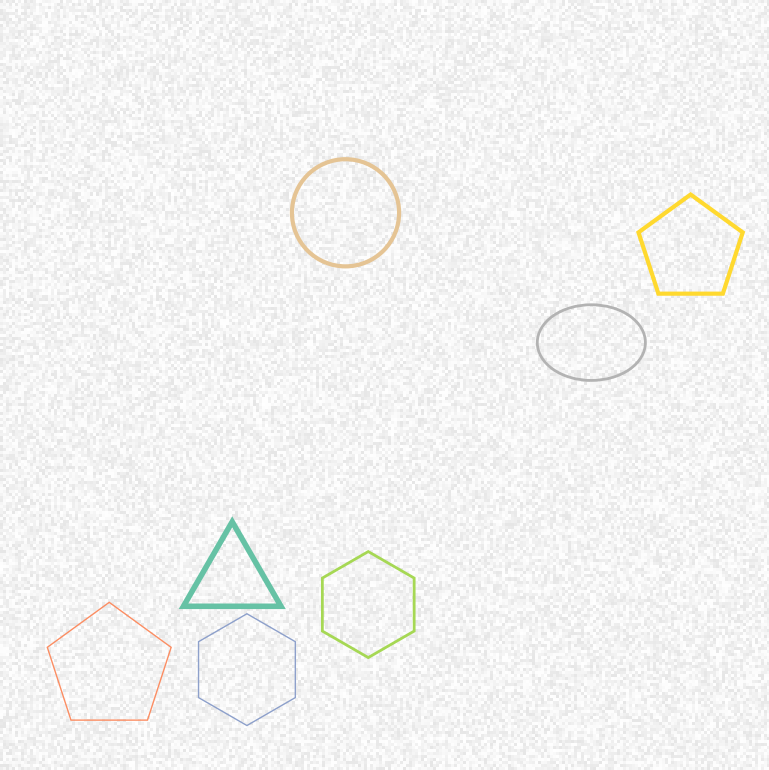[{"shape": "triangle", "thickness": 2, "radius": 0.37, "center": [0.302, 0.249]}, {"shape": "pentagon", "thickness": 0.5, "radius": 0.42, "center": [0.142, 0.133]}, {"shape": "hexagon", "thickness": 0.5, "radius": 0.36, "center": [0.321, 0.13]}, {"shape": "hexagon", "thickness": 1, "radius": 0.34, "center": [0.478, 0.215]}, {"shape": "pentagon", "thickness": 1.5, "radius": 0.36, "center": [0.897, 0.676]}, {"shape": "circle", "thickness": 1.5, "radius": 0.35, "center": [0.449, 0.724]}, {"shape": "oval", "thickness": 1, "radius": 0.35, "center": [0.768, 0.555]}]